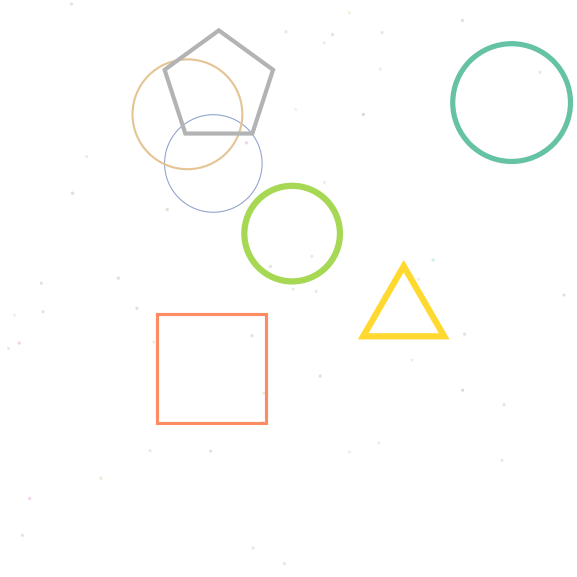[{"shape": "circle", "thickness": 2.5, "radius": 0.51, "center": [0.886, 0.821]}, {"shape": "square", "thickness": 1.5, "radius": 0.47, "center": [0.366, 0.36]}, {"shape": "circle", "thickness": 0.5, "radius": 0.42, "center": [0.369, 0.716]}, {"shape": "circle", "thickness": 3, "radius": 0.41, "center": [0.506, 0.595]}, {"shape": "triangle", "thickness": 3, "radius": 0.41, "center": [0.699, 0.457]}, {"shape": "circle", "thickness": 1, "radius": 0.48, "center": [0.325, 0.801]}, {"shape": "pentagon", "thickness": 2, "radius": 0.49, "center": [0.379, 0.848]}]